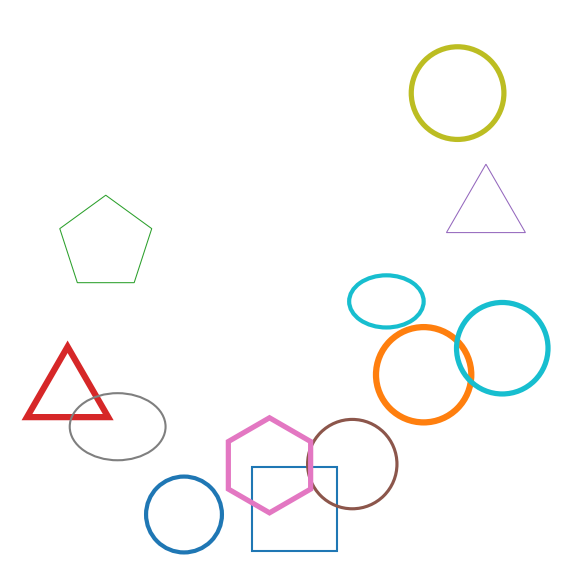[{"shape": "square", "thickness": 1, "radius": 0.37, "center": [0.51, 0.117]}, {"shape": "circle", "thickness": 2, "radius": 0.33, "center": [0.319, 0.108]}, {"shape": "circle", "thickness": 3, "radius": 0.41, "center": [0.734, 0.35]}, {"shape": "pentagon", "thickness": 0.5, "radius": 0.42, "center": [0.183, 0.577]}, {"shape": "triangle", "thickness": 3, "radius": 0.41, "center": [0.117, 0.317]}, {"shape": "triangle", "thickness": 0.5, "radius": 0.39, "center": [0.841, 0.636]}, {"shape": "circle", "thickness": 1.5, "radius": 0.39, "center": [0.61, 0.196]}, {"shape": "hexagon", "thickness": 2.5, "radius": 0.41, "center": [0.467, 0.193]}, {"shape": "oval", "thickness": 1, "radius": 0.41, "center": [0.204, 0.26]}, {"shape": "circle", "thickness": 2.5, "radius": 0.4, "center": [0.792, 0.838]}, {"shape": "oval", "thickness": 2, "radius": 0.32, "center": [0.669, 0.477]}, {"shape": "circle", "thickness": 2.5, "radius": 0.4, "center": [0.87, 0.396]}]